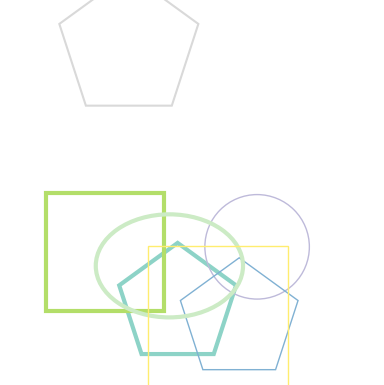[{"shape": "pentagon", "thickness": 3, "radius": 0.8, "center": [0.461, 0.209]}, {"shape": "circle", "thickness": 1, "radius": 0.68, "center": [0.668, 0.359]}, {"shape": "pentagon", "thickness": 1, "radius": 0.8, "center": [0.621, 0.17]}, {"shape": "square", "thickness": 3, "radius": 0.77, "center": [0.272, 0.345]}, {"shape": "pentagon", "thickness": 1.5, "radius": 0.95, "center": [0.335, 0.879]}, {"shape": "oval", "thickness": 3, "radius": 0.96, "center": [0.44, 0.309]}, {"shape": "square", "thickness": 1, "radius": 0.91, "center": [0.566, 0.178]}]